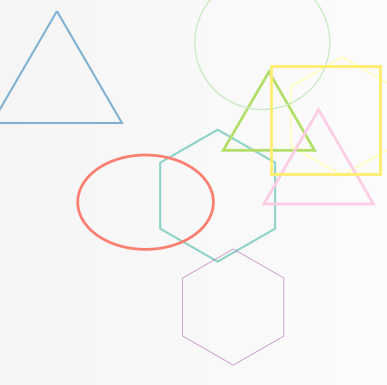[{"shape": "hexagon", "thickness": 1.5, "radius": 0.86, "center": [0.562, 0.492]}, {"shape": "hexagon", "thickness": 1, "radius": 0.77, "center": [0.884, 0.698]}, {"shape": "oval", "thickness": 2, "radius": 0.88, "center": [0.376, 0.475]}, {"shape": "triangle", "thickness": 1.5, "radius": 0.97, "center": [0.147, 0.777]}, {"shape": "triangle", "thickness": 2, "radius": 0.68, "center": [0.694, 0.678]}, {"shape": "triangle", "thickness": 2, "radius": 0.82, "center": [0.822, 0.552]}, {"shape": "hexagon", "thickness": 0.5, "radius": 0.75, "center": [0.602, 0.203]}, {"shape": "circle", "thickness": 1, "radius": 0.87, "center": [0.677, 0.89]}, {"shape": "square", "thickness": 2, "radius": 0.7, "center": [0.84, 0.689]}]